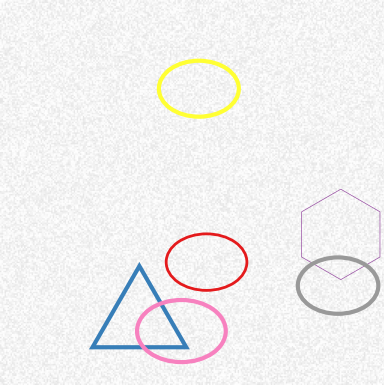[{"shape": "oval", "thickness": 2, "radius": 0.52, "center": [0.536, 0.319]}, {"shape": "triangle", "thickness": 3, "radius": 0.7, "center": [0.362, 0.168]}, {"shape": "hexagon", "thickness": 0.5, "radius": 0.59, "center": [0.885, 0.391]}, {"shape": "oval", "thickness": 3, "radius": 0.52, "center": [0.516, 0.77]}, {"shape": "oval", "thickness": 3, "radius": 0.58, "center": [0.471, 0.14]}, {"shape": "oval", "thickness": 3, "radius": 0.52, "center": [0.878, 0.258]}]